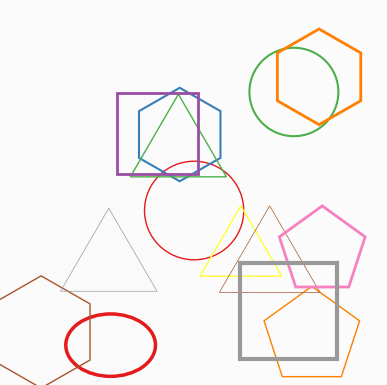[{"shape": "circle", "thickness": 1, "radius": 0.64, "center": [0.501, 0.453]}, {"shape": "oval", "thickness": 2.5, "radius": 0.58, "center": [0.286, 0.104]}, {"shape": "hexagon", "thickness": 1.5, "radius": 0.61, "center": [0.464, 0.651]}, {"shape": "triangle", "thickness": 1, "radius": 0.72, "center": [0.46, 0.612]}, {"shape": "circle", "thickness": 1.5, "radius": 0.57, "center": [0.758, 0.761]}, {"shape": "square", "thickness": 2, "radius": 0.53, "center": [0.407, 0.654]}, {"shape": "pentagon", "thickness": 1, "radius": 0.65, "center": [0.805, 0.127]}, {"shape": "hexagon", "thickness": 2, "radius": 0.62, "center": [0.823, 0.8]}, {"shape": "triangle", "thickness": 1, "radius": 0.61, "center": [0.622, 0.344]}, {"shape": "triangle", "thickness": 0.5, "radius": 0.75, "center": [0.696, 0.315]}, {"shape": "hexagon", "thickness": 1, "radius": 0.73, "center": [0.106, 0.138]}, {"shape": "pentagon", "thickness": 2, "radius": 0.58, "center": [0.832, 0.349]}, {"shape": "square", "thickness": 3, "radius": 0.62, "center": [0.745, 0.192]}, {"shape": "triangle", "thickness": 0.5, "radius": 0.72, "center": [0.281, 0.315]}]